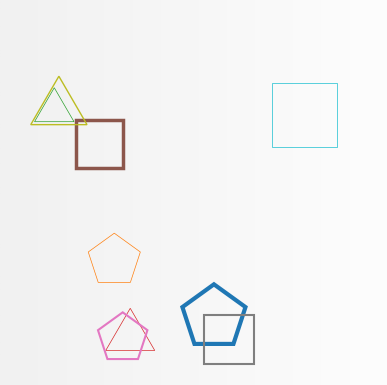[{"shape": "pentagon", "thickness": 3, "radius": 0.43, "center": [0.552, 0.176]}, {"shape": "pentagon", "thickness": 0.5, "radius": 0.35, "center": [0.295, 0.324]}, {"shape": "triangle", "thickness": 0.5, "radius": 0.29, "center": [0.14, 0.713]}, {"shape": "triangle", "thickness": 0.5, "radius": 0.37, "center": [0.336, 0.126]}, {"shape": "square", "thickness": 2.5, "radius": 0.31, "center": [0.257, 0.626]}, {"shape": "pentagon", "thickness": 1.5, "radius": 0.34, "center": [0.317, 0.122]}, {"shape": "square", "thickness": 1.5, "radius": 0.32, "center": [0.591, 0.119]}, {"shape": "triangle", "thickness": 1, "radius": 0.42, "center": [0.152, 0.718]}, {"shape": "square", "thickness": 0.5, "radius": 0.42, "center": [0.786, 0.701]}]